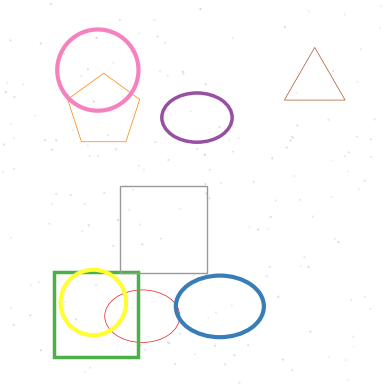[{"shape": "oval", "thickness": 0.5, "radius": 0.49, "center": [0.37, 0.179]}, {"shape": "oval", "thickness": 3, "radius": 0.57, "center": [0.571, 0.204]}, {"shape": "square", "thickness": 2.5, "radius": 0.55, "center": [0.249, 0.182]}, {"shape": "oval", "thickness": 2.5, "radius": 0.46, "center": [0.512, 0.695]}, {"shape": "pentagon", "thickness": 0.5, "radius": 0.49, "center": [0.269, 0.711]}, {"shape": "circle", "thickness": 3, "radius": 0.43, "center": [0.242, 0.214]}, {"shape": "triangle", "thickness": 0.5, "radius": 0.46, "center": [0.817, 0.786]}, {"shape": "circle", "thickness": 3, "radius": 0.53, "center": [0.254, 0.818]}, {"shape": "square", "thickness": 1, "radius": 0.57, "center": [0.424, 0.405]}]